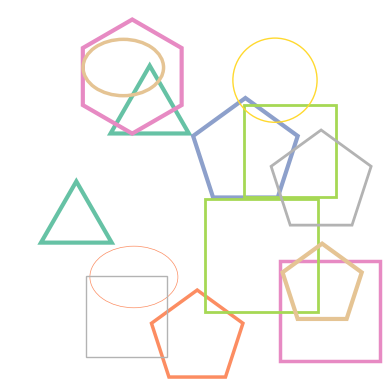[{"shape": "triangle", "thickness": 3, "radius": 0.59, "center": [0.389, 0.712]}, {"shape": "triangle", "thickness": 3, "radius": 0.53, "center": [0.198, 0.423]}, {"shape": "oval", "thickness": 0.5, "radius": 0.57, "center": [0.348, 0.281]}, {"shape": "pentagon", "thickness": 2.5, "radius": 0.62, "center": [0.512, 0.122]}, {"shape": "pentagon", "thickness": 3, "radius": 0.71, "center": [0.637, 0.603]}, {"shape": "hexagon", "thickness": 3, "radius": 0.74, "center": [0.343, 0.801]}, {"shape": "square", "thickness": 2.5, "radius": 0.65, "center": [0.857, 0.193]}, {"shape": "square", "thickness": 2, "radius": 0.73, "center": [0.679, 0.335]}, {"shape": "square", "thickness": 2, "radius": 0.6, "center": [0.753, 0.608]}, {"shape": "circle", "thickness": 1, "radius": 0.55, "center": [0.714, 0.792]}, {"shape": "oval", "thickness": 2.5, "radius": 0.52, "center": [0.32, 0.825]}, {"shape": "pentagon", "thickness": 3, "radius": 0.54, "center": [0.837, 0.259]}, {"shape": "square", "thickness": 1, "radius": 0.53, "center": [0.329, 0.178]}, {"shape": "pentagon", "thickness": 2, "radius": 0.68, "center": [0.834, 0.526]}]